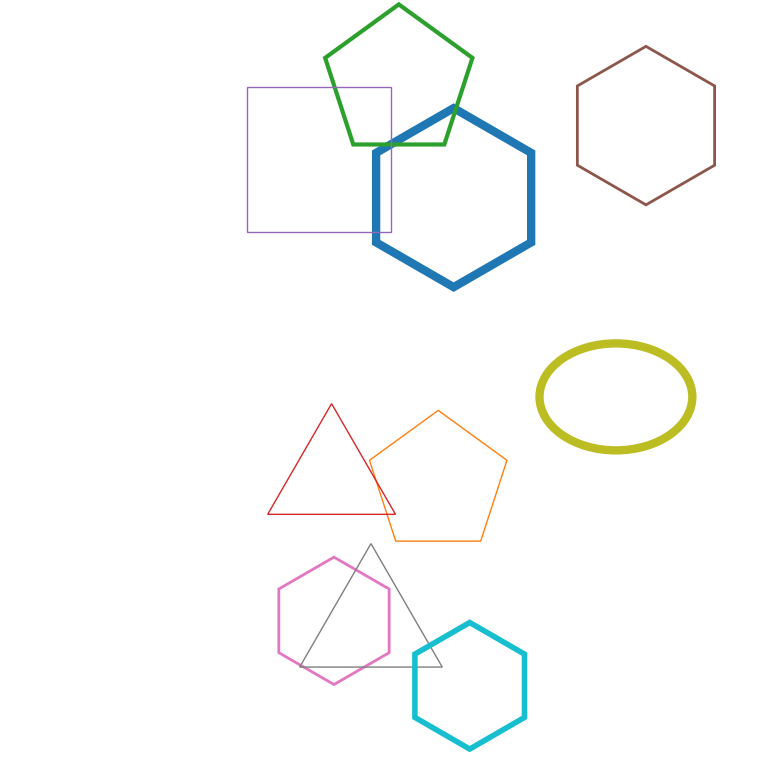[{"shape": "hexagon", "thickness": 3, "radius": 0.58, "center": [0.589, 0.743]}, {"shape": "pentagon", "thickness": 0.5, "radius": 0.47, "center": [0.569, 0.373]}, {"shape": "pentagon", "thickness": 1.5, "radius": 0.5, "center": [0.518, 0.894]}, {"shape": "triangle", "thickness": 0.5, "radius": 0.48, "center": [0.431, 0.38]}, {"shape": "square", "thickness": 0.5, "radius": 0.47, "center": [0.414, 0.793]}, {"shape": "hexagon", "thickness": 1, "radius": 0.51, "center": [0.839, 0.837]}, {"shape": "hexagon", "thickness": 1, "radius": 0.41, "center": [0.434, 0.194]}, {"shape": "triangle", "thickness": 0.5, "radius": 0.53, "center": [0.482, 0.187]}, {"shape": "oval", "thickness": 3, "radius": 0.5, "center": [0.8, 0.485]}, {"shape": "hexagon", "thickness": 2, "radius": 0.41, "center": [0.61, 0.109]}]